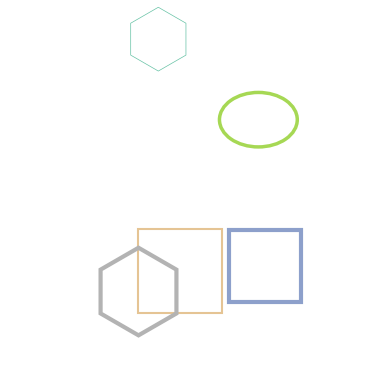[{"shape": "hexagon", "thickness": 0.5, "radius": 0.41, "center": [0.411, 0.898]}, {"shape": "square", "thickness": 3, "radius": 0.47, "center": [0.688, 0.309]}, {"shape": "oval", "thickness": 2.5, "radius": 0.51, "center": [0.671, 0.689]}, {"shape": "square", "thickness": 1.5, "radius": 0.55, "center": [0.468, 0.296]}, {"shape": "hexagon", "thickness": 3, "radius": 0.57, "center": [0.36, 0.243]}]